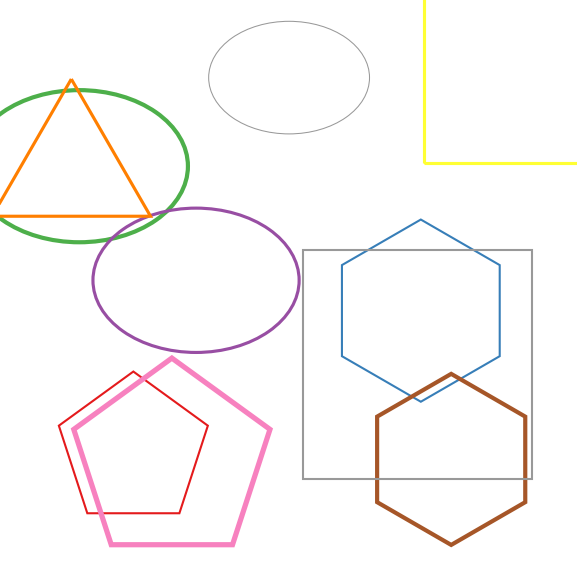[{"shape": "pentagon", "thickness": 1, "radius": 0.68, "center": [0.231, 0.22]}, {"shape": "hexagon", "thickness": 1, "radius": 0.79, "center": [0.729, 0.461]}, {"shape": "oval", "thickness": 2, "radius": 0.94, "center": [0.137, 0.711]}, {"shape": "oval", "thickness": 1.5, "radius": 0.89, "center": [0.339, 0.514]}, {"shape": "triangle", "thickness": 1.5, "radius": 0.79, "center": [0.123, 0.704]}, {"shape": "square", "thickness": 1.5, "radius": 0.73, "center": [0.88, 0.862]}, {"shape": "hexagon", "thickness": 2, "radius": 0.74, "center": [0.781, 0.204]}, {"shape": "pentagon", "thickness": 2.5, "radius": 0.89, "center": [0.298, 0.2]}, {"shape": "square", "thickness": 1, "radius": 0.99, "center": [0.723, 0.367]}, {"shape": "oval", "thickness": 0.5, "radius": 0.7, "center": [0.501, 0.865]}]